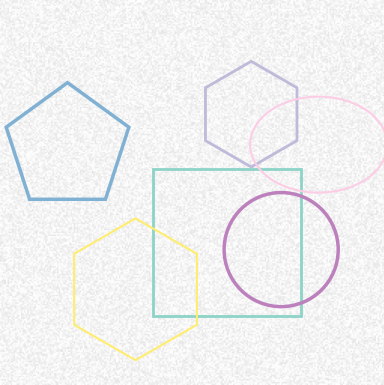[{"shape": "square", "thickness": 2, "radius": 0.96, "center": [0.59, 0.37]}, {"shape": "hexagon", "thickness": 2, "radius": 0.69, "center": [0.653, 0.703]}, {"shape": "pentagon", "thickness": 2.5, "radius": 0.84, "center": [0.175, 0.618]}, {"shape": "oval", "thickness": 1.5, "radius": 0.89, "center": [0.828, 0.624]}, {"shape": "circle", "thickness": 2.5, "radius": 0.74, "center": [0.73, 0.352]}, {"shape": "hexagon", "thickness": 1.5, "radius": 0.92, "center": [0.352, 0.249]}]